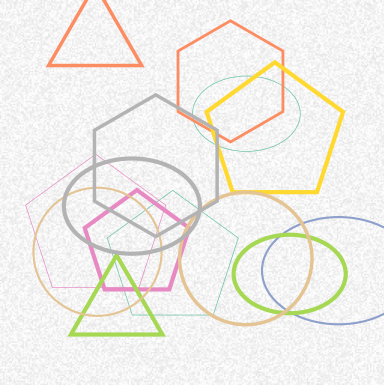[{"shape": "oval", "thickness": 0.5, "radius": 0.7, "center": [0.64, 0.705]}, {"shape": "pentagon", "thickness": 0.5, "radius": 0.89, "center": [0.449, 0.327]}, {"shape": "triangle", "thickness": 2.5, "radius": 0.7, "center": [0.247, 0.9]}, {"shape": "hexagon", "thickness": 2, "radius": 0.79, "center": [0.599, 0.789]}, {"shape": "oval", "thickness": 1.5, "radius": 0.99, "center": [0.879, 0.297]}, {"shape": "pentagon", "thickness": 0.5, "radius": 0.96, "center": [0.248, 0.408]}, {"shape": "pentagon", "thickness": 3, "radius": 0.71, "center": [0.356, 0.364]}, {"shape": "triangle", "thickness": 3, "radius": 0.69, "center": [0.303, 0.2]}, {"shape": "oval", "thickness": 3, "radius": 0.73, "center": [0.752, 0.288]}, {"shape": "pentagon", "thickness": 3, "radius": 0.93, "center": [0.714, 0.652]}, {"shape": "circle", "thickness": 1.5, "radius": 0.83, "center": [0.253, 0.346]}, {"shape": "circle", "thickness": 2.5, "radius": 0.86, "center": [0.638, 0.329]}, {"shape": "hexagon", "thickness": 2.5, "radius": 0.92, "center": [0.405, 0.57]}, {"shape": "oval", "thickness": 3, "radius": 0.88, "center": [0.343, 0.465]}]